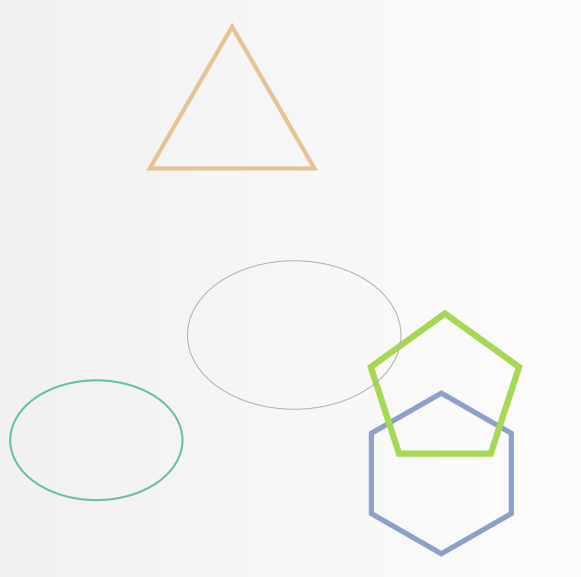[{"shape": "oval", "thickness": 1, "radius": 0.74, "center": [0.166, 0.237]}, {"shape": "hexagon", "thickness": 2.5, "radius": 0.7, "center": [0.759, 0.179]}, {"shape": "pentagon", "thickness": 3, "radius": 0.67, "center": [0.765, 0.322]}, {"shape": "triangle", "thickness": 2, "radius": 0.82, "center": [0.399, 0.789]}, {"shape": "oval", "thickness": 0.5, "radius": 0.92, "center": [0.506, 0.419]}]